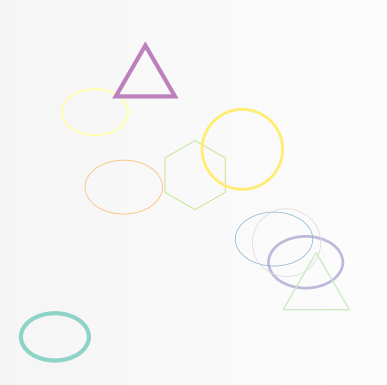[{"shape": "oval", "thickness": 3, "radius": 0.44, "center": [0.142, 0.125]}, {"shape": "oval", "thickness": 1.5, "radius": 0.43, "center": [0.245, 0.709]}, {"shape": "oval", "thickness": 2, "radius": 0.48, "center": [0.789, 0.319]}, {"shape": "oval", "thickness": 0.5, "radius": 0.5, "center": [0.707, 0.379]}, {"shape": "oval", "thickness": 0.5, "radius": 0.5, "center": [0.319, 0.514]}, {"shape": "hexagon", "thickness": 0.5, "radius": 0.45, "center": [0.503, 0.545]}, {"shape": "circle", "thickness": 0.5, "radius": 0.44, "center": [0.739, 0.369]}, {"shape": "triangle", "thickness": 3, "radius": 0.44, "center": [0.375, 0.794]}, {"shape": "triangle", "thickness": 1, "radius": 0.49, "center": [0.816, 0.245]}, {"shape": "circle", "thickness": 2, "radius": 0.52, "center": [0.625, 0.612]}]